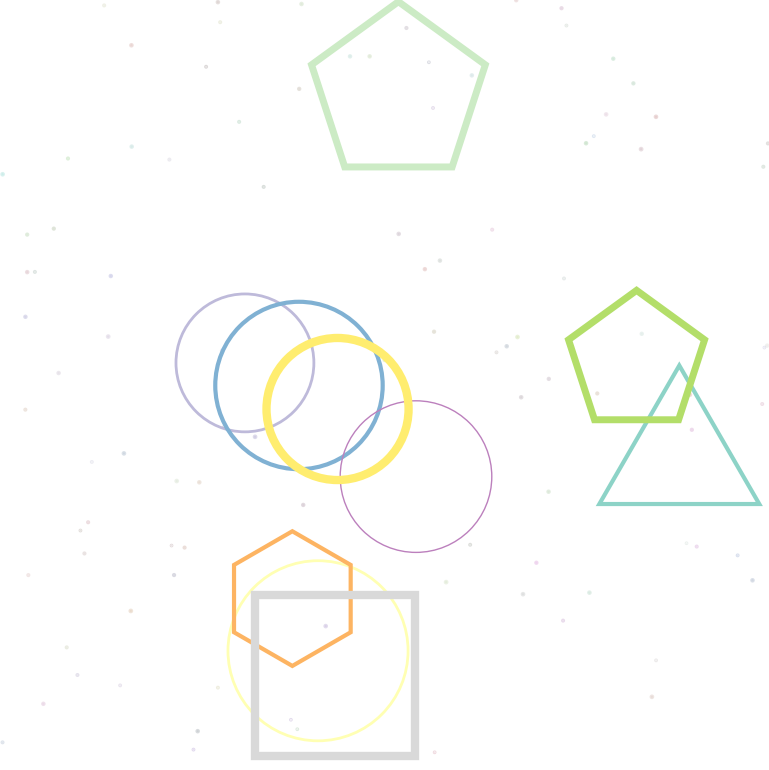[{"shape": "triangle", "thickness": 1.5, "radius": 0.6, "center": [0.882, 0.405]}, {"shape": "circle", "thickness": 1, "radius": 0.58, "center": [0.413, 0.155]}, {"shape": "circle", "thickness": 1, "radius": 0.45, "center": [0.318, 0.529]}, {"shape": "circle", "thickness": 1.5, "radius": 0.54, "center": [0.388, 0.499]}, {"shape": "hexagon", "thickness": 1.5, "radius": 0.44, "center": [0.38, 0.223]}, {"shape": "pentagon", "thickness": 2.5, "radius": 0.46, "center": [0.827, 0.53]}, {"shape": "square", "thickness": 3, "radius": 0.52, "center": [0.436, 0.123]}, {"shape": "circle", "thickness": 0.5, "radius": 0.49, "center": [0.54, 0.381]}, {"shape": "pentagon", "thickness": 2.5, "radius": 0.59, "center": [0.517, 0.879]}, {"shape": "circle", "thickness": 3, "radius": 0.46, "center": [0.438, 0.469]}]